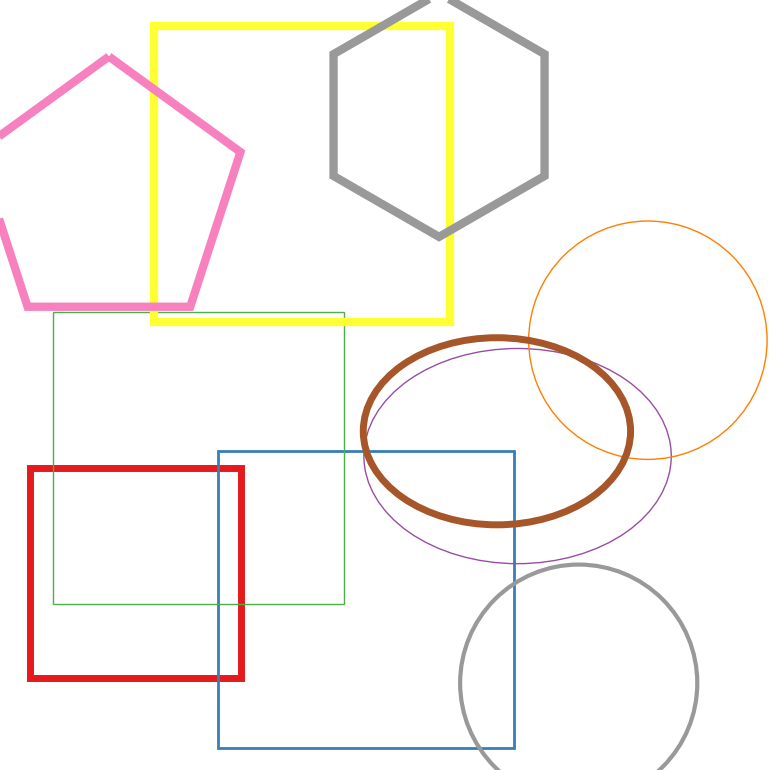[{"shape": "square", "thickness": 2.5, "radius": 0.68, "center": [0.176, 0.256]}, {"shape": "square", "thickness": 1, "radius": 0.96, "center": [0.475, 0.221]}, {"shape": "square", "thickness": 0.5, "radius": 0.95, "center": [0.258, 0.405]}, {"shape": "oval", "thickness": 0.5, "radius": 1.0, "center": [0.672, 0.408]}, {"shape": "circle", "thickness": 0.5, "radius": 0.77, "center": [0.841, 0.558]}, {"shape": "square", "thickness": 3, "radius": 0.96, "center": [0.392, 0.774]}, {"shape": "oval", "thickness": 2.5, "radius": 0.87, "center": [0.645, 0.44]}, {"shape": "pentagon", "thickness": 3, "radius": 0.9, "center": [0.141, 0.747]}, {"shape": "circle", "thickness": 1.5, "radius": 0.77, "center": [0.752, 0.113]}, {"shape": "hexagon", "thickness": 3, "radius": 0.79, "center": [0.57, 0.851]}]